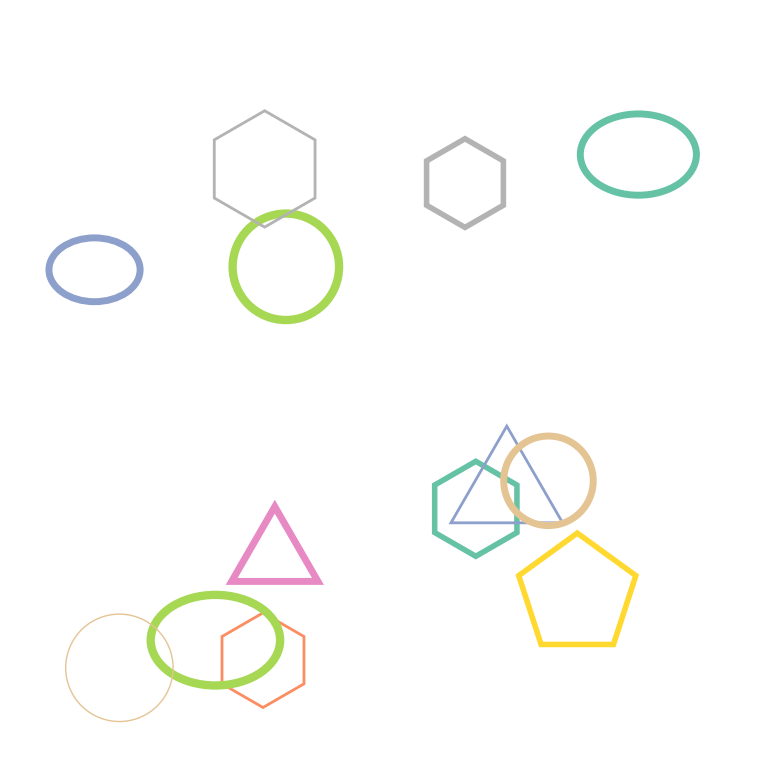[{"shape": "hexagon", "thickness": 2, "radius": 0.31, "center": [0.618, 0.339]}, {"shape": "oval", "thickness": 2.5, "radius": 0.38, "center": [0.829, 0.799]}, {"shape": "hexagon", "thickness": 1, "radius": 0.31, "center": [0.342, 0.143]}, {"shape": "oval", "thickness": 2.5, "radius": 0.3, "center": [0.123, 0.65]}, {"shape": "triangle", "thickness": 1, "radius": 0.42, "center": [0.658, 0.363]}, {"shape": "triangle", "thickness": 2.5, "radius": 0.32, "center": [0.357, 0.277]}, {"shape": "oval", "thickness": 3, "radius": 0.42, "center": [0.28, 0.169]}, {"shape": "circle", "thickness": 3, "radius": 0.35, "center": [0.371, 0.654]}, {"shape": "pentagon", "thickness": 2, "radius": 0.4, "center": [0.75, 0.228]}, {"shape": "circle", "thickness": 0.5, "radius": 0.35, "center": [0.155, 0.133]}, {"shape": "circle", "thickness": 2.5, "radius": 0.29, "center": [0.712, 0.376]}, {"shape": "hexagon", "thickness": 2, "radius": 0.29, "center": [0.604, 0.762]}, {"shape": "hexagon", "thickness": 1, "radius": 0.38, "center": [0.344, 0.781]}]